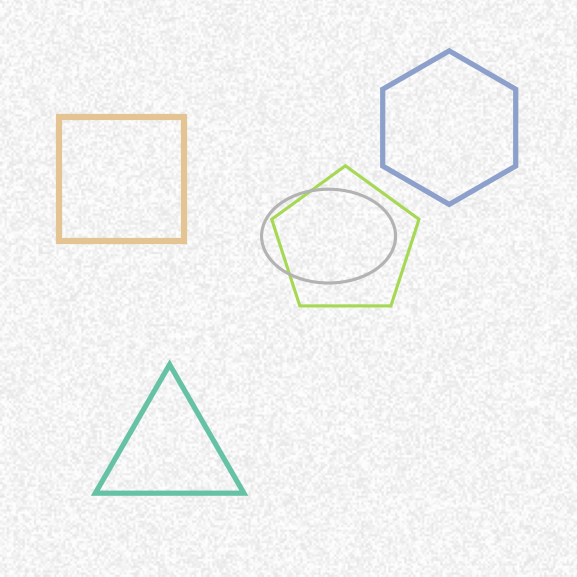[{"shape": "triangle", "thickness": 2.5, "radius": 0.74, "center": [0.294, 0.219]}, {"shape": "hexagon", "thickness": 2.5, "radius": 0.66, "center": [0.778, 0.778]}, {"shape": "pentagon", "thickness": 1.5, "radius": 0.67, "center": [0.598, 0.578]}, {"shape": "square", "thickness": 3, "radius": 0.54, "center": [0.21, 0.689]}, {"shape": "oval", "thickness": 1.5, "radius": 0.58, "center": [0.569, 0.59]}]